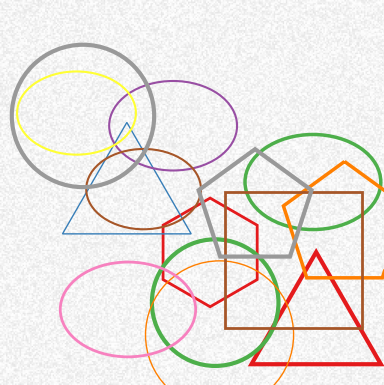[{"shape": "triangle", "thickness": 3, "radius": 0.97, "center": [0.821, 0.151]}, {"shape": "hexagon", "thickness": 2, "radius": 0.71, "center": [0.546, 0.344]}, {"shape": "triangle", "thickness": 1, "radius": 0.96, "center": [0.329, 0.489]}, {"shape": "oval", "thickness": 2.5, "radius": 0.88, "center": [0.813, 0.527]}, {"shape": "circle", "thickness": 3, "radius": 0.82, "center": [0.559, 0.214]}, {"shape": "oval", "thickness": 1.5, "radius": 0.83, "center": [0.45, 0.673]}, {"shape": "pentagon", "thickness": 2.5, "radius": 0.83, "center": [0.895, 0.413]}, {"shape": "circle", "thickness": 1, "radius": 0.96, "center": [0.57, 0.13]}, {"shape": "oval", "thickness": 1.5, "radius": 0.77, "center": [0.199, 0.706]}, {"shape": "oval", "thickness": 1.5, "radius": 0.74, "center": [0.373, 0.509]}, {"shape": "square", "thickness": 2, "radius": 0.89, "center": [0.762, 0.324]}, {"shape": "oval", "thickness": 2, "radius": 0.88, "center": [0.332, 0.196]}, {"shape": "circle", "thickness": 3, "radius": 0.92, "center": [0.216, 0.699]}, {"shape": "pentagon", "thickness": 3, "radius": 0.77, "center": [0.663, 0.458]}]